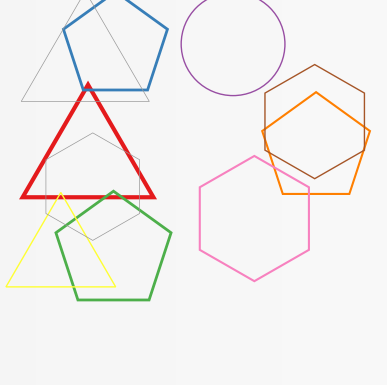[{"shape": "triangle", "thickness": 3, "radius": 0.97, "center": [0.227, 0.585]}, {"shape": "pentagon", "thickness": 2, "radius": 0.71, "center": [0.298, 0.88]}, {"shape": "pentagon", "thickness": 2, "radius": 0.78, "center": [0.293, 0.347]}, {"shape": "circle", "thickness": 1, "radius": 0.67, "center": [0.601, 0.886]}, {"shape": "pentagon", "thickness": 1.5, "radius": 0.73, "center": [0.816, 0.614]}, {"shape": "triangle", "thickness": 1, "radius": 0.82, "center": [0.157, 0.337]}, {"shape": "hexagon", "thickness": 1, "radius": 0.74, "center": [0.812, 0.684]}, {"shape": "hexagon", "thickness": 1.5, "radius": 0.81, "center": [0.656, 0.432]}, {"shape": "hexagon", "thickness": 0.5, "radius": 0.7, "center": [0.239, 0.515]}, {"shape": "triangle", "thickness": 0.5, "radius": 0.95, "center": [0.22, 0.832]}]